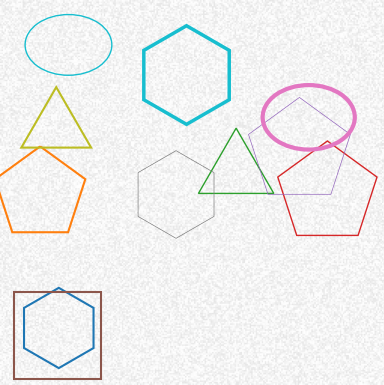[{"shape": "hexagon", "thickness": 1.5, "radius": 0.52, "center": [0.153, 0.148]}, {"shape": "pentagon", "thickness": 1.5, "radius": 0.62, "center": [0.104, 0.497]}, {"shape": "triangle", "thickness": 1, "radius": 0.57, "center": [0.613, 0.554]}, {"shape": "pentagon", "thickness": 1, "radius": 0.68, "center": [0.85, 0.498]}, {"shape": "pentagon", "thickness": 0.5, "radius": 0.7, "center": [0.778, 0.608]}, {"shape": "square", "thickness": 1.5, "radius": 0.57, "center": [0.15, 0.13]}, {"shape": "oval", "thickness": 3, "radius": 0.6, "center": [0.802, 0.695]}, {"shape": "hexagon", "thickness": 0.5, "radius": 0.57, "center": [0.457, 0.495]}, {"shape": "triangle", "thickness": 1.5, "radius": 0.52, "center": [0.146, 0.669]}, {"shape": "oval", "thickness": 1, "radius": 0.56, "center": [0.178, 0.883]}, {"shape": "hexagon", "thickness": 2.5, "radius": 0.64, "center": [0.484, 0.805]}]